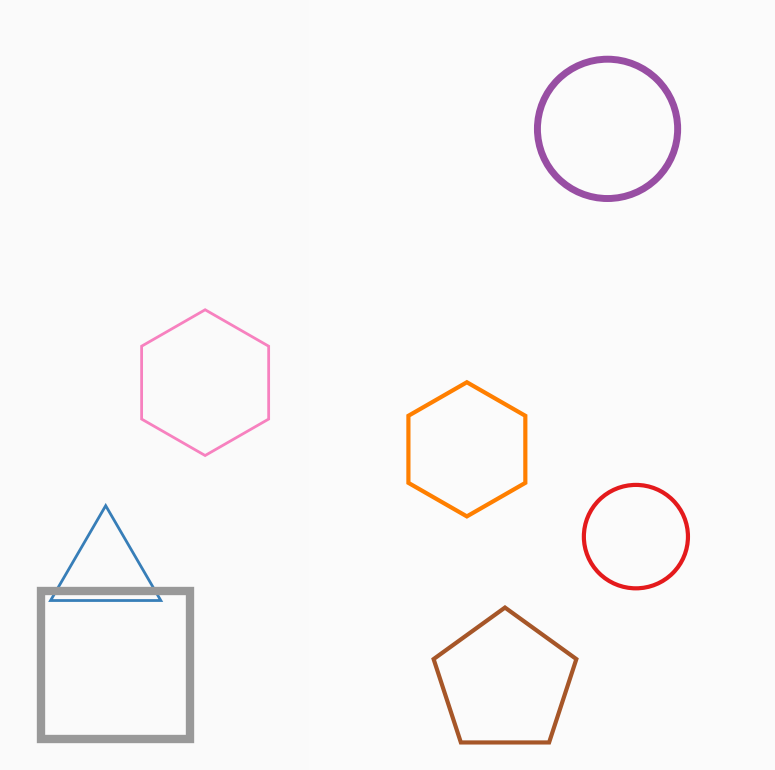[{"shape": "circle", "thickness": 1.5, "radius": 0.34, "center": [0.821, 0.303]}, {"shape": "triangle", "thickness": 1, "radius": 0.41, "center": [0.136, 0.261]}, {"shape": "circle", "thickness": 2.5, "radius": 0.45, "center": [0.784, 0.833]}, {"shape": "hexagon", "thickness": 1.5, "radius": 0.44, "center": [0.602, 0.416]}, {"shape": "pentagon", "thickness": 1.5, "radius": 0.48, "center": [0.652, 0.114]}, {"shape": "hexagon", "thickness": 1, "radius": 0.47, "center": [0.265, 0.503]}, {"shape": "square", "thickness": 3, "radius": 0.48, "center": [0.149, 0.137]}]